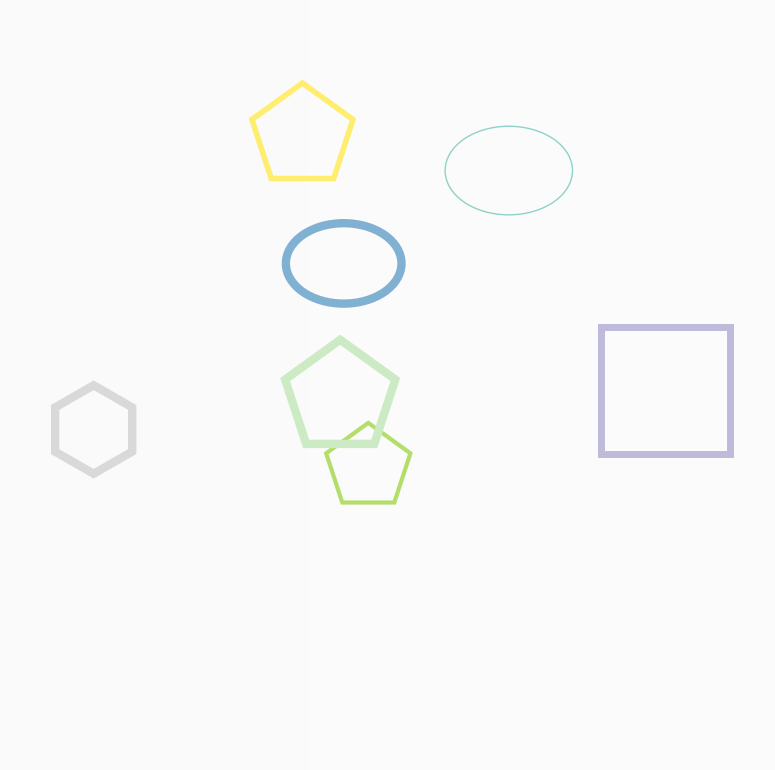[{"shape": "oval", "thickness": 0.5, "radius": 0.41, "center": [0.657, 0.779]}, {"shape": "square", "thickness": 2.5, "radius": 0.41, "center": [0.859, 0.493]}, {"shape": "oval", "thickness": 3, "radius": 0.37, "center": [0.443, 0.658]}, {"shape": "pentagon", "thickness": 1.5, "radius": 0.29, "center": [0.475, 0.394]}, {"shape": "hexagon", "thickness": 3, "radius": 0.29, "center": [0.121, 0.442]}, {"shape": "pentagon", "thickness": 3, "radius": 0.37, "center": [0.439, 0.484]}, {"shape": "pentagon", "thickness": 2, "radius": 0.34, "center": [0.39, 0.824]}]